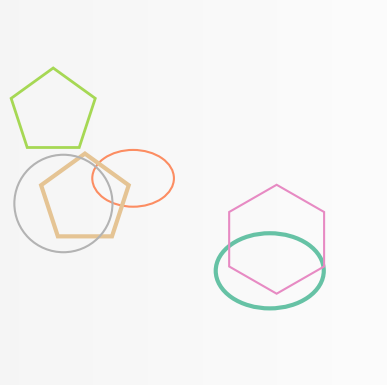[{"shape": "oval", "thickness": 3, "radius": 0.7, "center": [0.696, 0.297]}, {"shape": "oval", "thickness": 1.5, "radius": 0.53, "center": [0.343, 0.537]}, {"shape": "hexagon", "thickness": 1.5, "radius": 0.71, "center": [0.714, 0.379]}, {"shape": "pentagon", "thickness": 2, "radius": 0.57, "center": [0.137, 0.709]}, {"shape": "pentagon", "thickness": 3, "radius": 0.59, "center": [0.219, 0.482]}, {"shape": "circle", "thickness": 1.5, "radius": 0.63, "center": [0.164, 0.471]}]